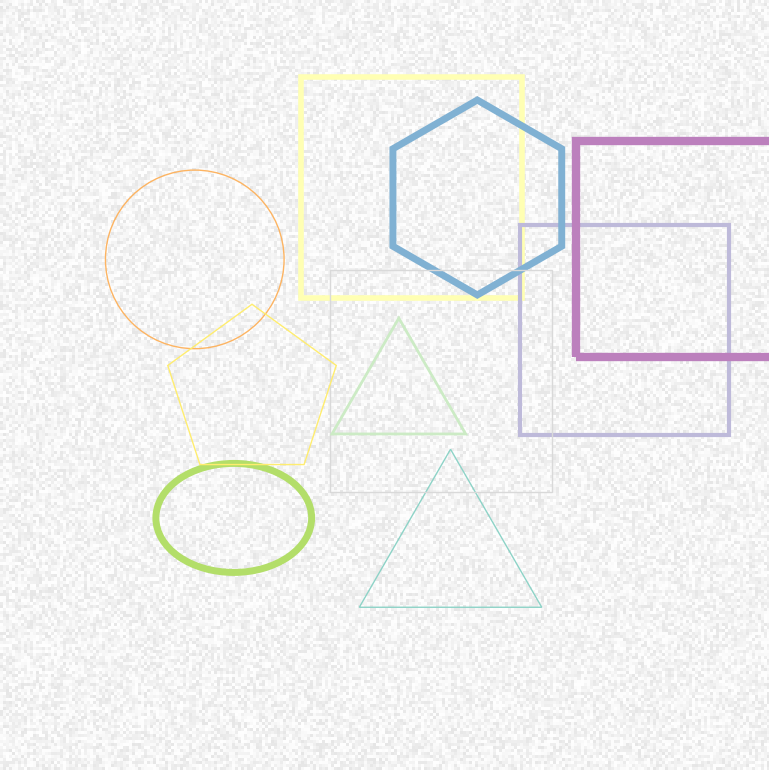[{"shape": "triangle", "thickness": 0.5, "radius": 0.68, "center": [0.585, 0.28]}, {"shape": "square", "thickness": 2, "radius": 0.72, "center": [0.534, 0.756]}, {"shape": "square", "thickness": 1.5, "radius": 0.68, "center": [0.811, 0.571]}, {"shape": "hexagon", "thickness": 2.5, "radius": 0.63, "center": [0.62, 0.744]}, {"shape": "circle", "thickness": 0.5, "radius": 0.58, "center": [0.253, 0.663]}, {"shape": "oval", "thickness": 2.5, "radius": 0.51, "center": [0.304, 0.327]}, {"shape": "square", "thickness": 0.5, "radius": 0.72, "center": [0.573, 0.505]}, {"shape": "square", "thickness": 3, "radius": 0.7, "center": [0.888, 0.676]}, {"shape": "triangle", "thickness": 1, "radius": 0.5, "center": [0.518, 0.487]}, {"shape": "pentagon", "thickness": 0.5, "radius": 0.58, "center": [0.327, 0.49]}]